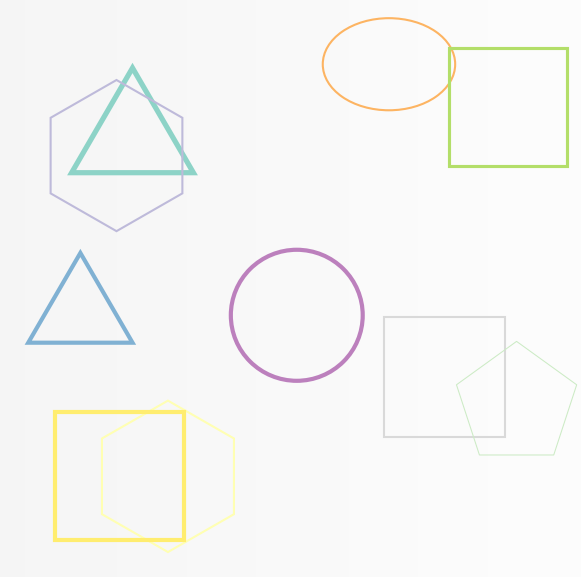[{"shape": "triangle", "thickness": 2.5, "radius": 0.6, "center": [0.228, 0.761]}, {"shape": "hexagon", "thickness": 1, "radius": 0.66, "center": [0.289, 0.174]}, {"shape": "hexagon", "thickness": 1, "radius": 0.65, "center": [0.2, 0.73]}, {"shape": "triangle", "thickness": 2, "radius": 0.52, "center": [0.138, 0.458]}, {"shape": "oval", "thickness": 1, "radius": 0.57, "center": [0.669, 0.888]}, {"shape": "square", "thickness": 1.5, "radius": 0.51, "center": [0.874, 0.814]}, {"shape": "square", "thickness": 1, "radius": 0.52, "center": [0.765, 0.347]}, {"shape": "circle", "thickness": 2, "radius": 0.57, "center": [0.511, 0.453]}, {"shape": "pentagon", "thickness": 0.5, "radius": 0.54, "center": [0.889, 0.299]}, {"shape": "square", "thickness": 2, "radius": 0.55, "center": [0.206, 0.175]}]